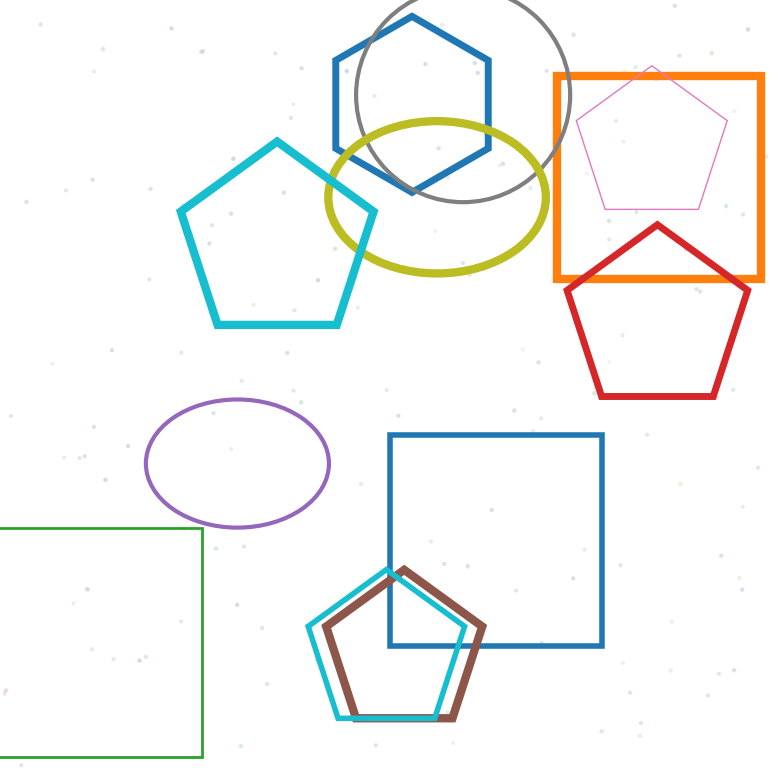[{"shape": "square", "thickness": 2, "radius": 0.69, "center": [0.644, 0.298]}, {"shape": "hexagon", "thickness": 2.5, "radius": 0.57, "center": [0.535, 0.864]}, {"shape": "square", "thickness": 3, "radius": 0.66, "center": [0.856, 0.769]}, {"shape": "square", "thickness": 1, "radius": 0.74, "center": [0.114, 0.165]}, {"shape": "pentagon", "thickness": 2.5, "radius": 0.62, "center": [0.854, 0.585]}, {"shape": "oval", "thickness": 1.5, "radius": 0.59, "center": [0.308, 0.398]}, {"shape": "pentagon", "thickness": 3, "radius": 0.53, "center": [0.525, 0.153]}, {"shape": "pentagon", "thickness": 0.5, "radius": 0.52, "center": [0.846, 0.811]}, {"shape": "circle", "thickness": 1.5, "radius": 0.7, "center": [0.601, 0.876]}, {"shape": "oval", "thickness": 3, "radius": 0.71, "center": [0.568, 0.744]}, {"shape": "pentagon", "thickness": 3, "radius": 0.66, "center": [0.36, 0.685]}, {"shape": "pentagon", "thickness": 2, "radius": 0.53, "center": [0.502, 0.153]}]